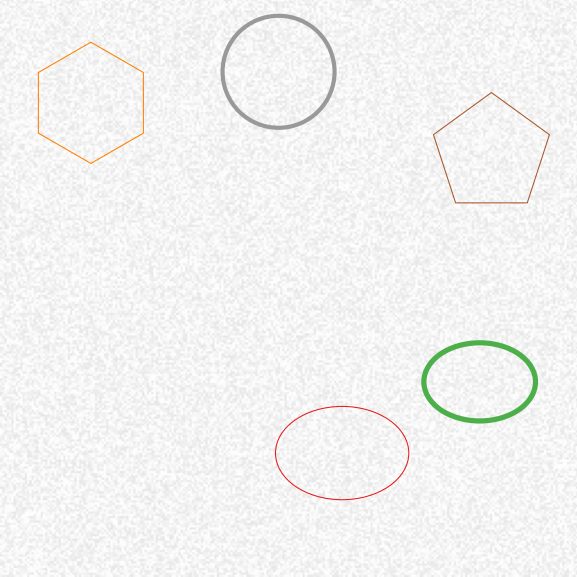[{"shape": "oval", "thickness": 0.5, "radius": 0.58, "center": [0.592, 0.215]}, {"shape": "oval", "thickness": 2.5, "radius": 0.48, "center": [0.831, 0.338]}, {"shape": "hexagon", "thickness": 0.5, "radius": 0.52, "center": [0.157, 0.821]}, {"shape": "pentagon", "thickness": 0.5, "radius": 0.53, "center": [0.851, 0.733]}, {"shape": "circle", "thickness": 2, "radius": 0.48, "center": [0.482, 0.875]}]